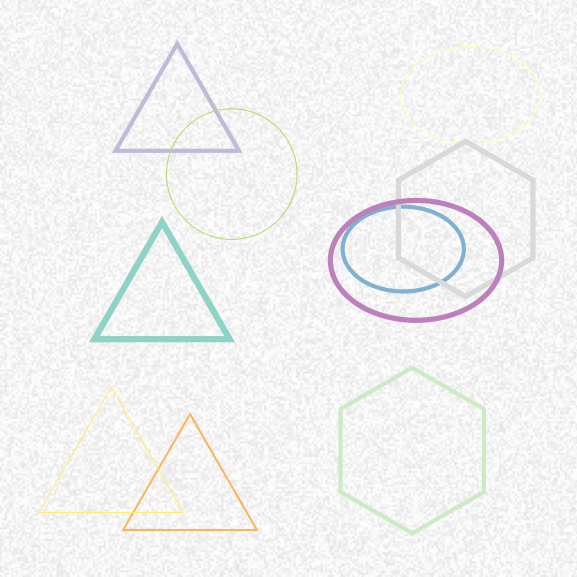[{"shape": "triangle", "thickness": 3, "radius": 0.68, "center": [0.281, 0.479]}, {"shape": "oval", "thickness": 0.5, "radius": 0.6, "center": [0.814, 0.834]}, {"shape": "triangle", "thickness": 2, "radius": 0.62, "center": [0.307, 0.8]}, {"shape": "oval", "thickness": 2, "radius": 0.52, "center": [0.698, 0.568]}, {"shape": "triangle", "thickness": 1, "radius": 0.67, "center": [0.329, 0.148]}, {"shape": "circle", "thickness": 0.5, "radius": 0.57, "center": [0.401, 0.698]}, {"shape": "hexagon", "thickness": 2.5, "radius": 0.67, "center": [0.806, 0.62]}, {"shape": "oval", "thickness": 2.5, "radius": 0.74, "center": [0.72, 0.548]}, {"shape": "hexagon", "thickness": 2, "radius": 0.72, "center": [0.714, 0.219]}, {"shape": "triangle", "thickness": 0.5, "radius": 0.72, "center": [0.192, 0.184]}]